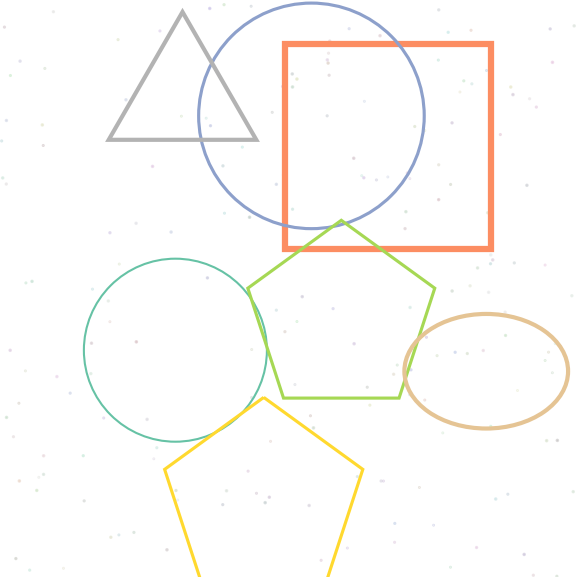[{"shape": "circle", "thickness": 1, "radius": 0.79, "center": [0.304, 0.393]}, {"shape": "square", "thickness": 3, "radius": 0.89, "center": [0.673, 0.745]}, {"shape": "circle", "thickness": 1.5, "radius": 0.98, "center": [0.539, 0.798]}, {"shape": "pentagon", "thickness": 1.5, "radius": 0.85, "center": [0.591, 0.447]}, {"shape": "pentagon", "thickness": 1.5, "radius": 0.9, "center": [0.457, 0.131]}, {"shape": "oval", "thickness": 2, "radius": 0.71, "center": [0.842, 0.356]}, {"shape": "triangle", "thickness": 2, "radius": 0.74, "center": [0.316, 0.831]}]